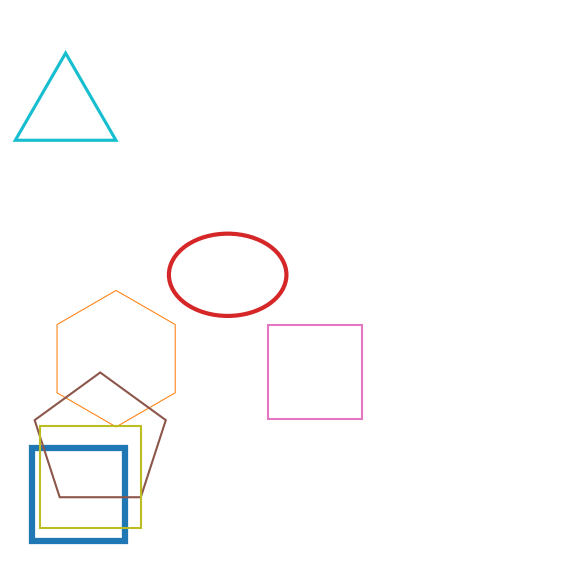[{"shape": "square", "thickness": 3, "radius": 0.4, "center": [0.136, 0.142]}, {"shape": "hexagon", "thickness": 0.5, "radius": 0.59, "center": [0.201, 0.378]}, {"shape": "oval", "thickness": 2, "radius": 0.51, "center": [0.394, 0.523]}, {"shape": "pentagon", "thickness": 1, "radius": 0.6, "center": [0.174, 0.235]}, {"shape": "square", "thickness": 1, "radius": 0.4, "center": [0.545, 0.355]}, {"shape": "square", "thickness": 1, "radius": 0.44, "center": [0.156, 0.173]}, {"shape": "triangle", "thickness": 1.5, "radius": 0.5, "center": [0.114, 0.807]}]